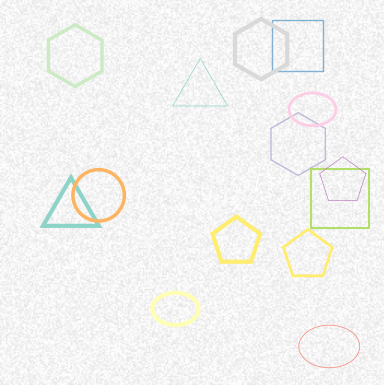[{"shape": "triangle", "thickness": 0.5, "radius": 0.41, "center": [0.52, 0.766]}, {"shape": "triangle", "thickness": 3, "radius": 0.42, "center": [0.184, 0.455]}, {"shape": "oval", "thickness": 3, "radius": 0.3, "center": [0.456, 0.198]}, {"shape": "hexagon", "thickness": 1, "radius": 0.41, "center": [0.774, 0.626]}, {"shape": "oval", "thickness": 0.5, "radius": 0.4, "center": [0.855, 0.1]}, {"shape": "square", "thickness": 1, "radius": 0.33, "center": [0.774, 0.881]}, {"shape": "circle", "thickness": 2.5, "radius": 0.33, "center": [0.256, 0.493]}, {"shape": "square", "thickness": 1.5, "radius": 0.38, "center": [0.883, 0.485]}, {"shape": "oval", "thickness": 2, "radius": 0.3, "center": [0.812, 0.716]}, {"shape": "hexagon", "thickness": 3, "radius": 0.39, "center": [0.678, 0.872]}, {"shape": "pentagon", "thickness": 0.5, "radius": 0.32, "center": [0.89, 0.53]}, {"shape": "hexagon", "thickness": 2.5, "radius": 0.4, "center": [0.195, 0.856]}, {"shape": "pentagon", "thickness": 3, "radius": 0.32, "center": [0.614, 0.373]}, {"shape": "pentagon", "thickness": 2, "radius": 0.33, "center": [0.8, 0.337]}]